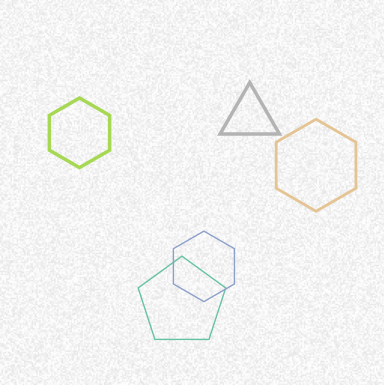[{"shape": "pentagon", "thickness": 1, "radius": 0.6, "center": [0.473, 0.215]}, {"shape": "hexagon", "thickness": 1, "radius": 0.46, "center": [0.53, 0.308]}, {"shape": "hexagon", "thickness": 2.5, "radius": 0.45, "center": [0.206, 0.655]}, {"shape": "hexagon", "thickness": 2, "radius": 0.6, "center": [0.821, 0.571]}, {"shape": "triangle", "thickness": 2.5, "radius": 0.45, "center": [0.649, 0.696]}]